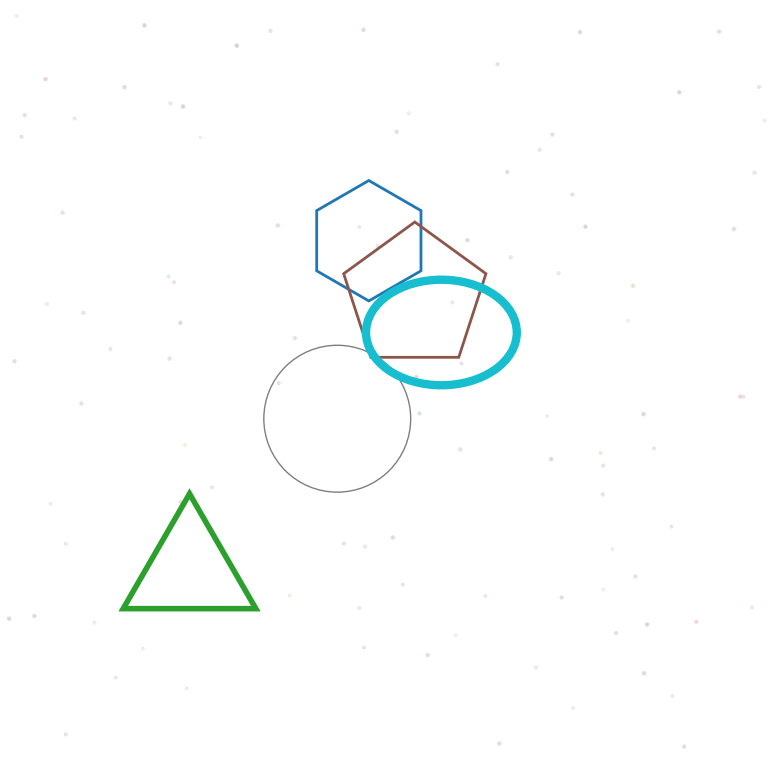[{"shape": "hexagon", "thickness": 1, "radius": 0.39, "center": [0.479, 0.687]}, {"shape": "triangle", "thickness": 2, "radius": 0.5, "center": [0.246, 0.259]}, {"shape": "pentagon", "thickness": 1, "radius": 0.49, "center": [0.539, 0.615]}, {"shape": "circle", "thickness": 0.5, "radius": 0.48, "center": [0.438, 0.456]}, {"shape": "oval", "thickness": 3, "radius": 0.49, "center": [0.573, 0.568]}]